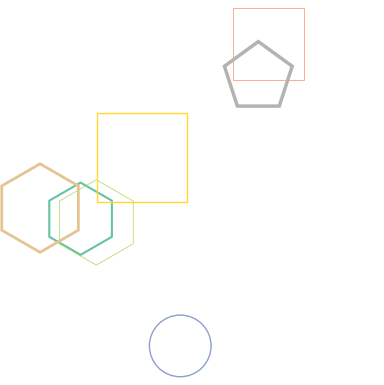[{"shape": "hexagon", "thickness": 1.5, "radius": 0.47, "center": [0.209, 0.432]}, {"shape": "square", "thickness": 0.5, "radius": 0.47, "center": [0.698, 0.885]}, {"shape": "circle", "thickness": 1, "radius": 0.4, "center": [0.468, 0.102]}, {"shape": "hexagon", "thickness": 0.5, "radius": 0.55, "center": [0.25, 0.422]}, {"shape": "square", "thickness": 1, "radius": 0.58, "center": [0.369, 0.591]}, {"shape": "hexagon", "thickness": 2, "radius": 0.57, "center": [0.104, 0.46]}, {"shape": "pentagon", "thickness": 2.5, "radius": 0.46, "center": [0.671, 0.799]}]